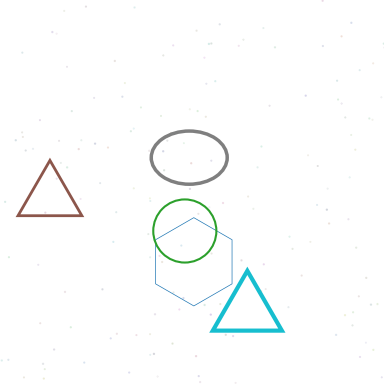[{"shape": "hexagon", "thickness": 0.5, "radius": 0.57, "center": [0.503, 0.32]}, {"shape": "circle", "thickness": 1.5, "radius": 0.41, "center": [0.48, 0.4]}, {"shape": "triangle", "thickness": 2, "radius": 0.48, "center": [0.13, 0.488]}, {"shape": "oval", "thickness": 2.5, "radius": 0.49, "center": [0.492, 0.591]}, {"shape": "triangle", "thickness": 3, "radius": 0.52, "center": [0.642, 0.193]}]